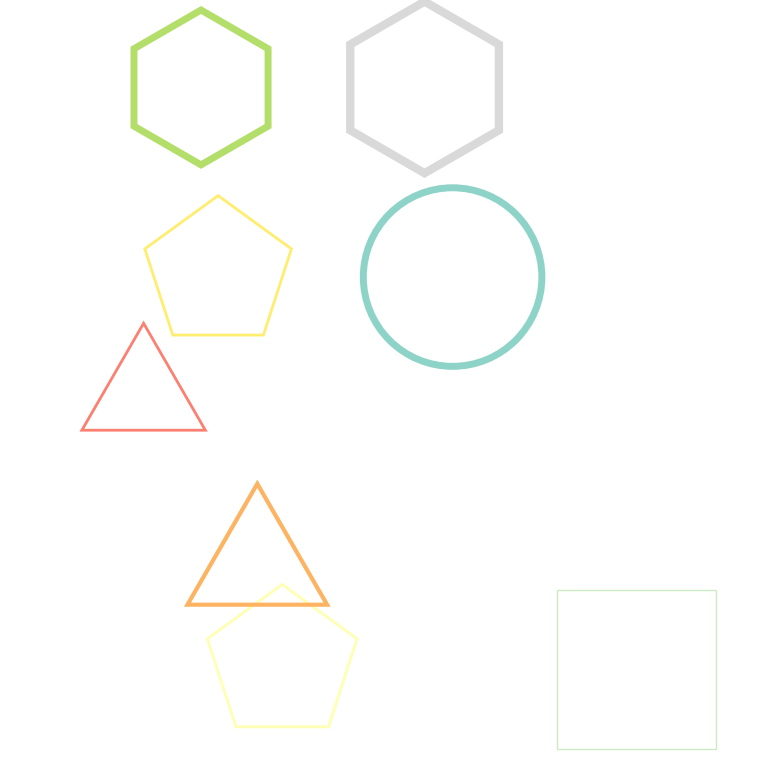[{"shape": "circle", "thickness": 2.5, "radius": 0.58, "center": [0.588, 0.64]}, {"shape": "pentagon", "thickness": 1, "radius": 0.51, "center": [0.367, 0.139]}, {"shape": "triangle", "thickness": 1, "radius": 0.46, "center": [0.187, 0.488]}, {"shape": "triangle", "thickness": 1.5, "radius": 0.52, "center": [0.334, 0.267]}, {"shape": "hexagon", "thickness": 2.5, "radius": 0.5, "center": [0.261, 0.886]}, {"shape": "hexagon", "thickness": 3, "radius": 0.56, "center": [0.551, 0.887]}, {"shape": "square", "thickness": 0.5, "radius": 0.52, "center": [0.827, 0.13]}, {"shape": "pentagon", "thickness": 1, "radius": 0.5, "center": [0.283, 0.646]}]